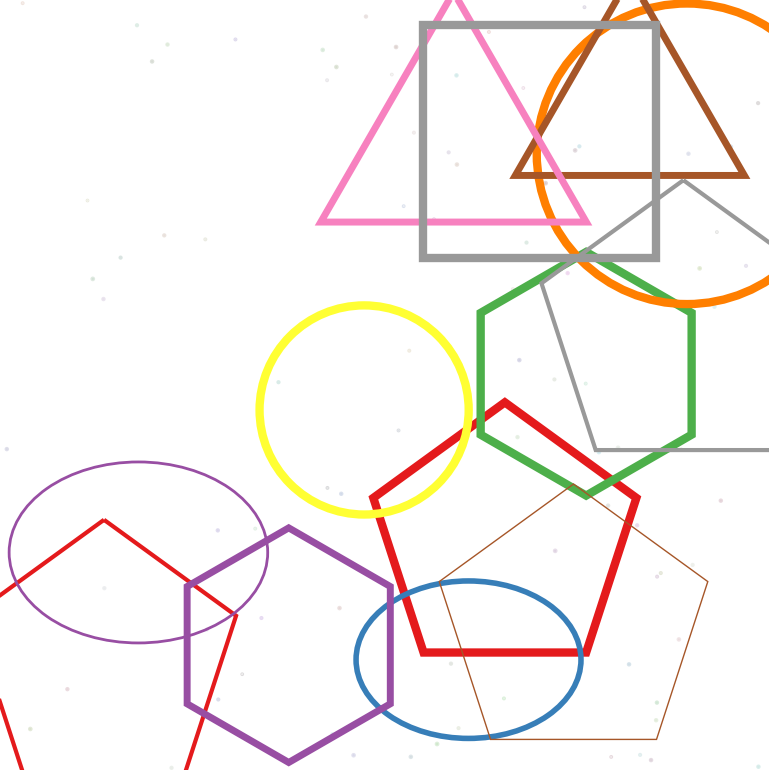[{"shape": "pentagon", "thickness": 3, "radius": 0.9, "center": [0.656, 0.298]}, {"shape": "pentagon", "thickness": 1.5, "radius": 0.9, "center": [0.135, 0.145]}, {"shape": "oval", "thickness": 2, "radius": 0.73, "center": [0.608, 0.143]}, {"shape": "hexagon", "thickness": 3, "radius": 0.79, "center": [0.761, 0.515]}, {"shape": "oval", "thickness": 1, "radius": 0.84, "center": [0.18, 0.283]}, {"shape": "hexagon", "thickness": 2.5, "radius": 0.76, "center": [0.375, 0.162]}, {"shape": "circle", "thickness": 3, "radius": 0.98, "center": [0.892, 0.8]}, {"shape": "circle", "thickness": 3, "radius": 0.68, "center": [0.473, 0.468]}, {"shape": "triangle", "thickness": 2.5, "radius": 0.86, "center": [0.818, 0.858]}, {"shape": "pentagon", "thickness": 0.5, "radius": 0.92, "center": [0.745, 0.188]}, {"shape": "triangle", "thickness": 2.5, "radius": 1.0, "center": [0.589, 0.811]}, {"shape": "square", "thickness": 3, "radius": 0.76, "center": [0.701, 0.817]}, {"shape": "pentagon", "thickness": 1.5, "radius": 0.97, "center": [0.887, 0.572]}]